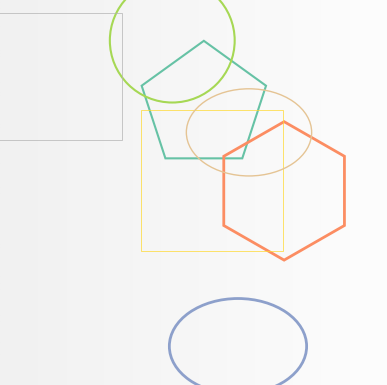[{"shape": "pentagon", "thickness": 1.5, "radius": 0.84, "center": [0.526, 0.725]}, {"shape": "hexagon", "thickness": 2, "radius": 0.9, "center": [0.733, 0.504]}, {"shape": "oval", "thickness": 2, "radius": 0.89, "center": [0.614, 0.101]}, {"shape": "circle", "thickness": 1.5, "radius": 0.81, "center": [0.445, 0.895]}, {"shape": "square", "thickness": 0.5, "radius": 0.91, "center": [0.547, 0.53]}, {"shape": "oval", "thickness": 1, "radius": 0.81, "center": [0.643, 0.656]}, {"shape": "square", "thickness": 0.5, "radius": 0.83, "center": [0.15, 0.802]}]